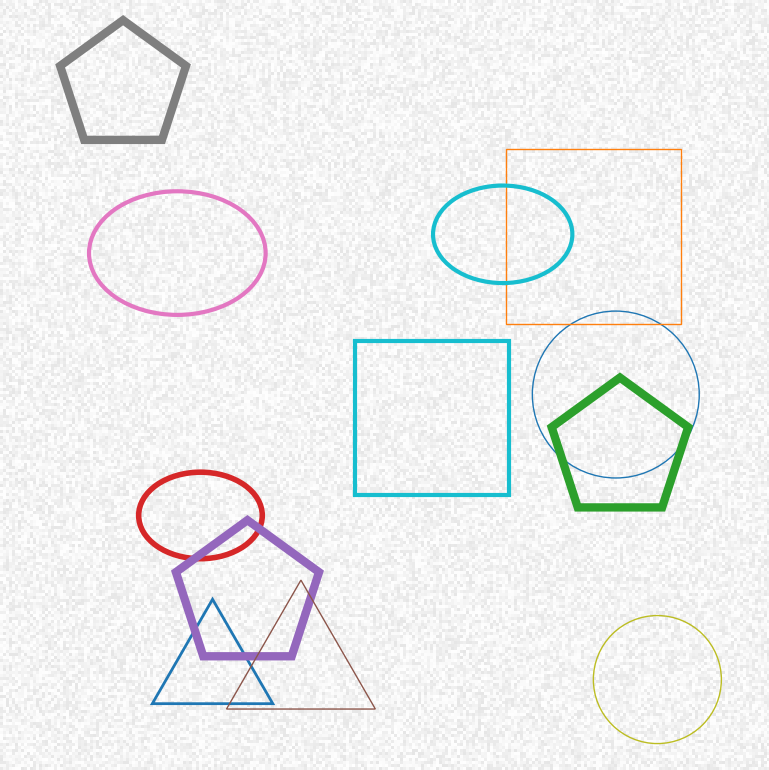[{"shape": "circle", "thickness": 0.5, "radius": 0.54, "center": [0.8, 0.488]}, {"shape": "triangle", "thickness": 1, "radius": 0.45, "center": [0.276, 0.131]}, {"shape": "square", "thickness": 0.5, "radius": 0.57, "center": [0.771, 0.693]}, {"shape": "pentagon", "thickness": 3, "radius": 0.47, "center": [0.805, 0.416]}, {"shape": "oval", "thickness": 2, "radius": 0.4, "center": [0.26, 0.331]}, {"shape": "pentagon", "thickness": 3, "radius": 0.49, "center": [0.321, 0.227]}, {"shape": "triangle", "thickness": 0.5, "radius": 0.56, "center": [0.391, 0.135]}, {"shape": "oval", "thickness": 1.5, "radius": 0.57, "center": [0.23, 0.671]}, {"shape": "pentagon", "thickness": 3, "radius": 0.43, "center": [0.16, 0.888]}, {"shape": "circle", "thickness": 0.5, "radius": 0.42, "center": [0.854, 0.117]}, {"shape": "oval", "thickness": 1.5, "radius": 0.45, "center": [0.653, 0.696]}, {"shape": "square", "thickness": 1.5, "radius": 0.5, "center": [0.561, 0.457]}]